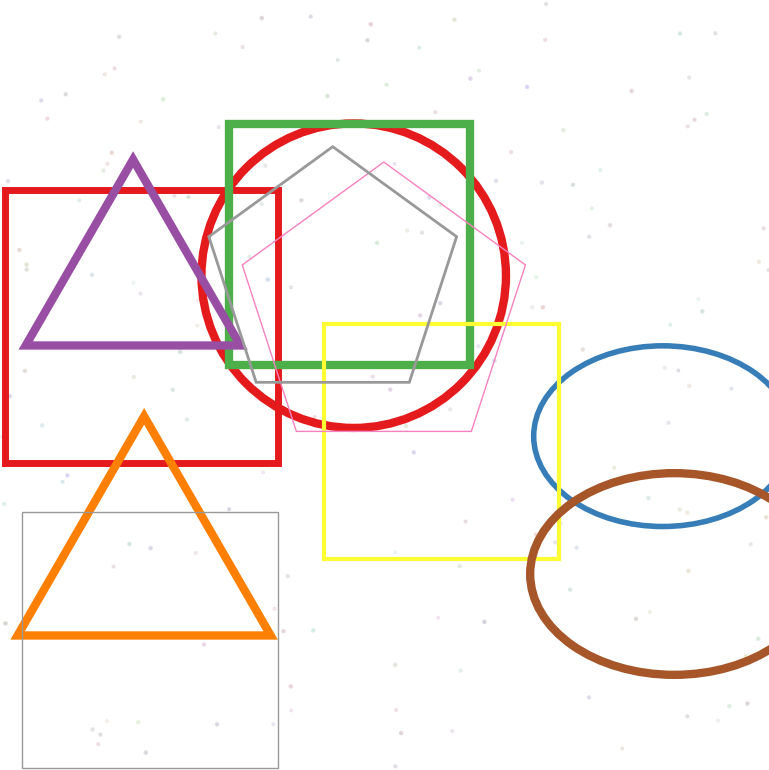[{"shape": "circle", "thickness": 3, "radius": 0.99, "center": [0.459, 0.642]}, {"shape": "square", "thickness": 2.5, "radius": 0.88, "center": [0.184, 0.576]}, {"shape": "oval", "thickness": 2, "radius": 0.84, "center": [0.861, 0.434]}, {"shape": "square", "thickness": 3, "radius": 0.78, "center": [0.454, 0.683]}, {"shape": "triangle", "thickness": 3, "radius": 0.81, "center": [0.173, 0.632]}, {"shape": "triangle", "thickness": 3, "radius": 0.95, "center": [0.187, 0.27]}, {"shape": "square", "thickness": 1.5, "radius": 0.76, "center": [0.573, 0.427]}, {"shape": "oval", "thickness": 3, "radius": 0.94, "center": [0.876, 0.255]}, {"shape": "pentagon", "thickness": 0.5, "radius": 0.97, "center": [0.499, 0.596]}, {"shape": "square", "thickness": 0.5, "radius": 0.83, "center": [0.195, 0.169]}, {"shape": "pentagon", "thickness": 1, "radius": 0.85, "center": [0.432, 0.64]}]